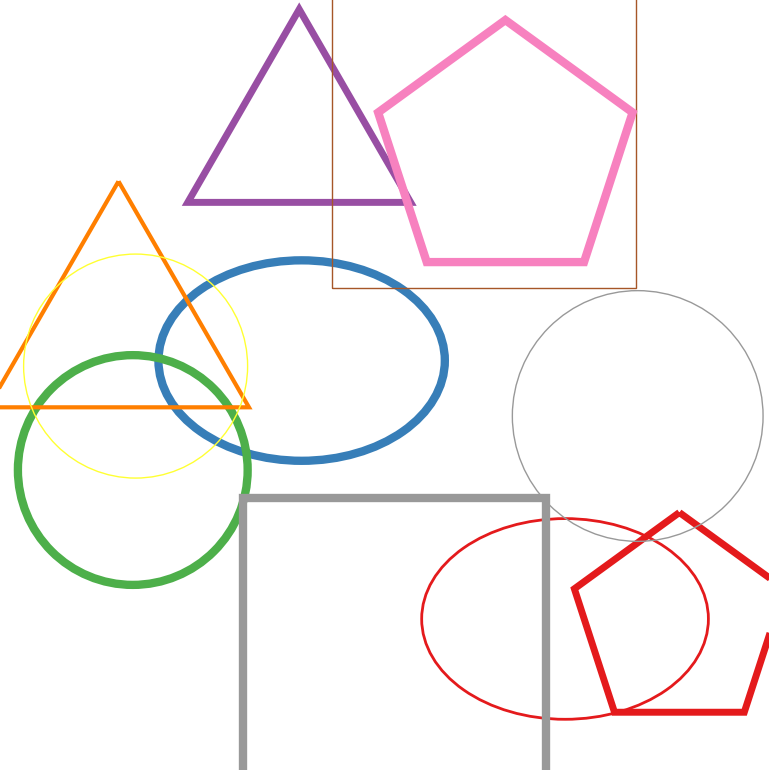[{"shape": "oval", "thickness": 1, "radius": 0.93, "center": [0.734, 0.196]}, {"shape": "pentagon", "thickness": 2.5, "radius": 0.72, "center": [0.882, 0.191]}, {"shape": "oval", "thickness": 3, "radius": 0.93, "center": [0.392, 0.532]}, {"shape": "circle", "thickness": 3, "radius": 0.75, "center": [0.172, 0.39]}, {"shape": "triangle", "thickness": 2.5, "radius": 0.84, "center": [0.389, 0.821]}, {"shape": "triangle", "thickness": 1.5, "radius": 0.98, "center": [0.154, 0.569]}, {"shape": "circle", "thickness": 0.5, "radius": 0.73, "center": [0.176, 0.525]}, {"shape": "square", "thickness": 0.5, "radius": 0.99, "center": [0.629, 0.824]}, {"shape": "pentagon", "thickness": 3, "radius": 0.87, "center": [0.656, 0.8]}, {"shape": "circle", "thickness": 0.5, "radius": 0.81, "center": [0.828, 0.46]}, {"shape": "square", "thickness": 3, "radius": 0.98, "center": [0.512, 0.157]}]